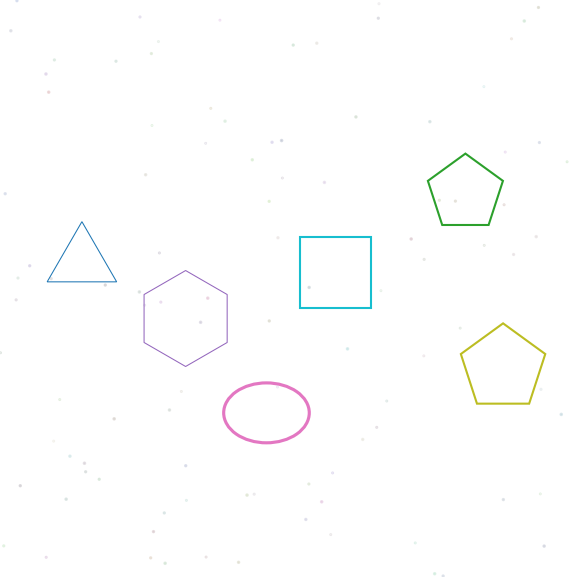[{"shape": "triangle", "thickness": 0.5, "radius": 0.35, "center": [0.142, 0.546]}, {"shape": "pentagon", "thickness": 1, "radius": 0.34, "center": [0.806, 0.665]}, {"shape": "hexagon", "thickness": 0.5, "radius": 0.42, "center": [0.321, 0.448]}, {"shape": "oval", "thickness": 1.5, "radius": 0.37, "center": [0.461, 0.284]}, {"shape": "pentagon", "thickness": 1, "radius": 0.38, "center": [0.871, 0.362]}, {"shape": "square", "thickness": 1, "radius": 0.31, "center": [0.581, 0.528]}]